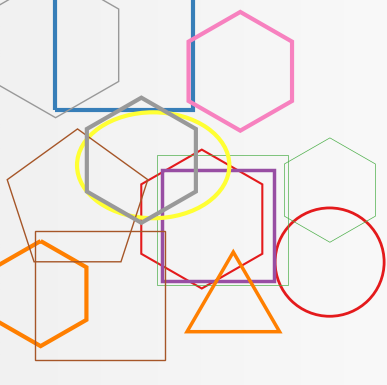[{"shape": "circle", "thickness": 2, "radius": 0.7, "center": [0.851, 0.319]}, {"shape": "hexagon", "thickness": 1.5, "radius": 0.9, "center": [0.521, 0.431]}, {"shape": "square", "thickness": 3, "radius": 0.89, "center": [0.319, 0.892]}, {"shape": "square", "thickness": 0.5, "radius": 0.84, "center": [0.575, 0.429]}, {"shape": "hexagon", "thickness": 0.5, "radius": 0.68, "center": [0.851, 0.506]}, {"shape": "square", "thickness": 2.5, "radius": 0.72, "center": [0.562, 0.413]}, {"shape": "hexagon", "thickness": 3, "radius": 0.68, "center": [0.105, 0.237]}, {"shape": "triangle", "thickness": 2.5, "radius": 0.69, "center": [0.602, 0.207]}, {"shape": "oval", "thickness": 3, "radius": 0.98, "center": [0.395, 0.571]}, {"shape": "square", "thickness": 1, "radius": 0.84, "center": [0.258, 0.232]}, {"shape": "pentagon", "thickness": 1, "radius": 0.95, "center": [0.2, 0.474]}, {"shape": "hexagon", "thickness": 3, "radius": 0.77, "center": [0.62, 0.815]}, {"shape": "hexagon", "thickness": 3, "radius": 0.81, "center": [0.365, 0.584]}, {"shape": "hexagon", "thickness": 1, "radius": 0.94, "center": [0.143, 0.882]}]